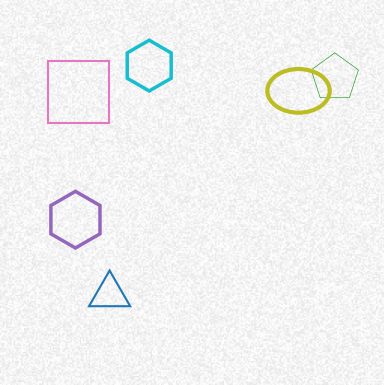[{"shape": "triangle", "thickness": 1.5, "radius": 0.31, "center": [0.285, 0.236]}, {"shape": "pentagon", "thickness": 0.5, "radius": 0.32, "center": [0.87, 0.798]}, {"shape": "hexagon", "thickness": 2.5, "radius": 0.37, "center": [0.196, 0.429]}, {"shape": "square", "thickness": 1.5, "radius": 0.4, "center": [0.204, 0.761]}, {"shape": "oval", "thickness": 3, "radius": 0.41, "center": [0.775, 0.764]}, {"shape": "hexagon", "thickness": 2.5, "radius": 0.33, "center": [0.388, 0.83]}]